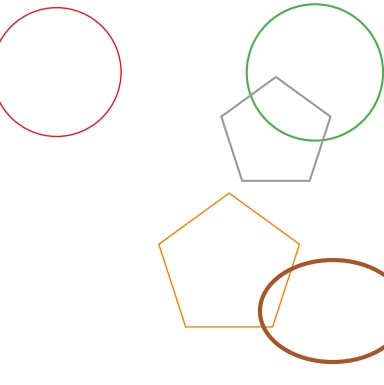[{"shape": "circle", "thickness": 1, "radius": 0.84, "center": [0.147, 0.813]}, {"shape": "circle", "thickness": 1.5, "radius": 0.89, "center": [0.818, 0.812]}, {"shape": "pentagon", "thickness": 1, "radius": 0.96, "center": [0.595, 0.306]}, {"shape": "oval", "thickness": 3, "radius": 0.95, "center": [0.864, 0.192]}, {"shape": "pentagon", "thickness": 1.5, "radius": 0.75, "center": [0.717, 0.651]}]